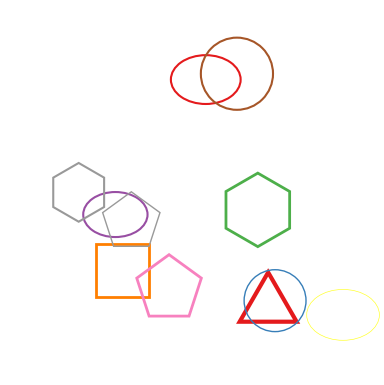[{"shape": "triangle", "thickness": 3, "radius": 0.43, "center": [0.697, 0.207]}, {"shape": "oval", "thickness": 1.5, "radius": 0.45, "center": [0.534, 0.793]}, {"shape": "circle", "thickness": 1, "radius": 0.4, "center": [0.714, 0.219]}, {"shape": "hexagon", "thickness": 2, "radius": 0.48, "center": [0.67, 0.455]}, {"shape": "oval", "thickness": 1.5, "radius": 0.42, "center": [0.3, 0.443]}, {"shape": "square", "thickness": 2, "radius": 0.34, "center": [0.319, 0.297]}, {"shape": "oval", "thickness": 0.5, "radius": 0.47, "center": [0.891, 0.182]}, {"shape": "circle", "thickness": 1.5, "radius": 0.47, "center": [0.615, 0.808]}, {"shape": "pentagon", "thickness": 2, "radius": 0.44, "center": [0.439, 0.25]}, {"shape": "pentagon", "thickness": 1, "radius": 0.39, "center": [0.341, 0.424]}, {"shape": "hexagon", "thickness": 1.5, "radius": 0.38, "center": [0.204, 0.5]}]